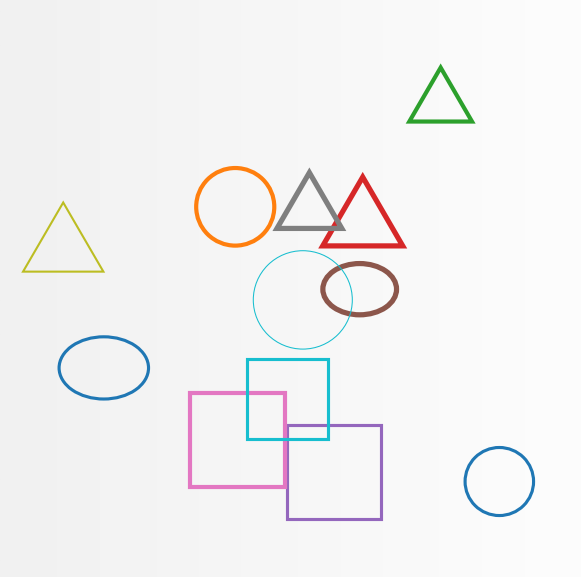[{"shape": "oval", "thickness": 1.5, "radius": 0.38, "center": [0.179, 0.362]}, {"shape": "circle", "thickness": 1.5, "radius": 0.29, "center": [0.859, 0.165]}, {"shape": "circle", "thickness": 2, "radius": 0.34, "center": [0.405, 0.641]}, {"shape": "triangle", "thickness": 2, "radius": 0.31, "center": [0.758, 0.82]}, {"shape": "triangle", "thickness": 2.5, "radius": 0.4, "center": [0.624, 0.613]}, {"shape": "square", "thickness": 1.5, "radius": 0.4, "center": [0.574, 0.182]}, {"shape": "oval", "thickness": 2.5, "radius": 0.32, "center": [0.619, 0.498]}, {"shape": "square", "thickness": 2, "radius": 0.41, "center": [0.408, 0.238]}, {"shape": "triangle", "thickness": 2.5, "radius": 0.32, "center": [0.532, 0.636]}, {"shape": "triangle", "thickness": 1, "radius": 0.4, "center": [0.109, 0.569]}, {"shape": "circle", "thickness": 0.5, "radius": 0.43, "center": [0.521, 0.48]}, {"shape": "square", "thickness": 1.5, "radius": 0.35, "center": [0.495, 0.308]}]